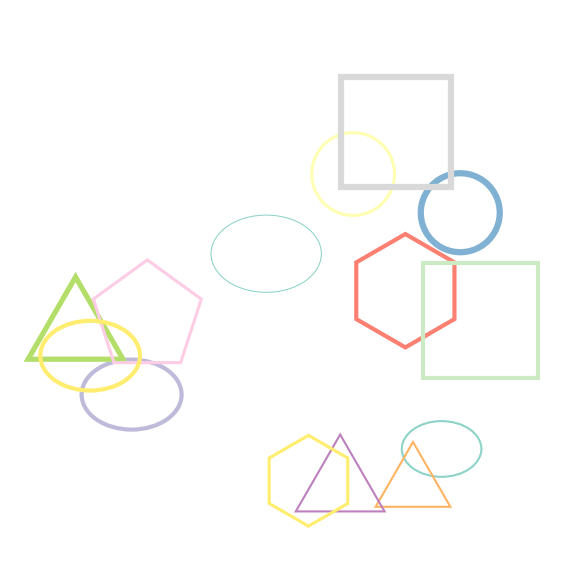[{"shape": "oval", "thickness": 0.5, "radius": 0.48, "center": [0.461, 0.56]}, {"shape": "oval", "thickness": 1, "radius": 0.34, "center": [0.765, 0.222]}, {"shape": "circle", "thickness": 1.5, "radius": 0.36, "center": [0.611, 0.698]}, {"shape": "oval", "thickness": 2, "radius": 0.43, "center": [0.228, 0.316]}, {"shape": "hexagon", "thickness": 2, "radius": 0.49, "center": [0.702, 0.496]}, {"shape": "circle", "thickness": 3, "radius": 0.34, "center": [0.797, 0.631]}, {"shape": "triangle", "thickness": 1, "radius": 0.37, "center": [0.715, 0.159]}, {"shape": "triangle", "thickness": 2.5, "radius": 0.47, "center": [0.131, 0.425]}, {"shape": "pentagon", "thickness": 1.5, "radius": 0.49, "center": [0.255, 0.451]}, {"shape": "square", "thickness": 3, "radius": 0.48, "center": [0.685, 0.77]}, {"shape": "triangle", "thickness": 1, "radius": 0.44, "center": [0.589, 0.158]}, {"shape": "square", "thickness": 2, "radius": 0.5, "center": [0.832, 0.444]}, {"shape": "oval", "thickness": 2, "radius": 0.43, "center": [0.156, 0.383]}, {"shape": "hexagon", "thickness": 1.5, "radius": 0.39, "center": [0.534, 0.167]}]